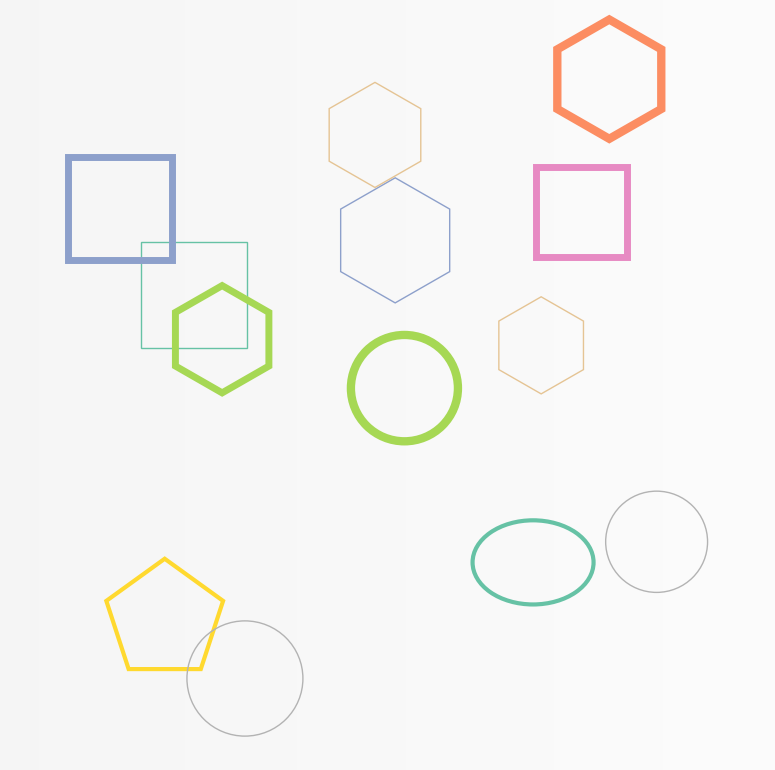[{"shape": "oval", "thickness": 1.5, "radius": 0.39, "center": [0.688, 0.27]}, {"shape": "square", "thickness": 0.5, "radius": 0.34, "center": [0.25, 0.617]}, {"shape": "hexagon", "thickness": 3, "radius": 0.39, "center": [0.786, 0.897]}, {"shape": "square", "thickness": 2.5, "radius": 0.33, "center": [0.155, 0.729]}, {"shape": "hexagon", "thickness": 0.5, "radius": 0.41, "center": [0.51, 0.688]}, {"shape": "square", "thickness": 2.5, "radius": 0.29, "center": [0.75, 0.725]}, {"shape": "circle", "thickness": 3, "radius": 0.35, "center": [0.522, 0.496]}, {"shape": "hexagon", "thickness": 2.5, "radius": 0.35, "center": [0.287, 0.559]}, {"shape": "pentagon", "thickness": 1.5, "radius": 0.4, "center": [0.213, 0.195]}, {"shape": "hexagon", "thickness": 0.5, "radius": 0.34, "center": [0.484, 0.825]}, {"shape": "hexagon", "thickness": 0.5, "radius": 0.32, "center": [0.698, 0.552]}, {"shape": "circle", "thickness": 0.5, "radius": 0.37, "center": [0.316, 0.119]}, {"shape": "circle", "thickness": 0.5, "radius": 0.33, "center": [0.847, 0.296]}]